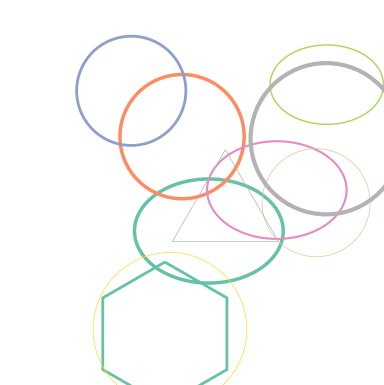[{"shape": "hexagon", "thickness": 2, "radius": 0.93, "center": [0.428, 0.133]}, {"shape": "oval", "thickness": 2.5, "radius": 0.97, "center": [0.542, 0.4]}, {"shape": "circle", "thickness": 2.5, "radius": 0.81, "center": [0.473, 0.645]}, {"shape": "circle", "thickness": 2, "radius": 0.71, "center": [0.341, 0.764]}, {"shape": "oval", "thickness": 1.5, "radius": 0.91, "center": [0.719, 0.506]}, {"shape": "oval", "thickness": 1, "radius": 0.74, "center": [0.849, 0.78]}, {"shape": "circle", "thickness": 0.5, "radius": 1.0, "center": [0.441, 0.145]}, {"shape": "circle", "thickness": 0.5, "radius": 0.7, "center": [0.821, 0.473]}, {"shape": "circle", "thickness": 3, "radius": 0.98, "center": [0.847, 0.64]}, {"shape": "triangle", "thickness": 0.5, "radius": 0.8, "center": [0.585, 0.452]}]